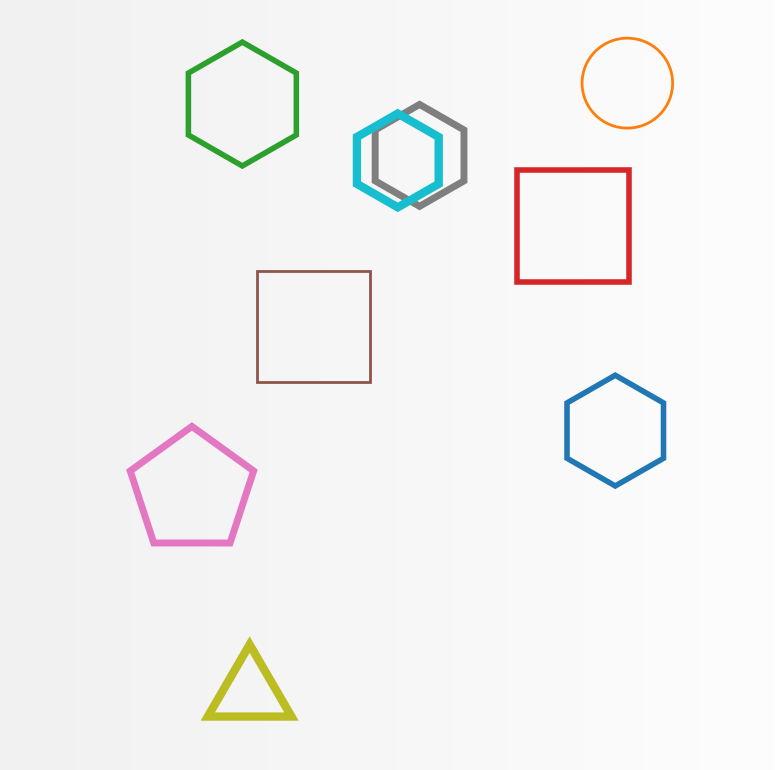[{"shape": "hexagon", "thickness": 2, "radius": 0.36, "center": [0.794, 0.441]}, {"shape": "circle", "thickness": 1, "radius": 0.29, "center": [0.809, 0.892]}, {"shape": "hexagon", "thickness": 2, "radius": 0.4, "center": [0.313, 0.865]}, {"shape": "square", "thickness": 2, "radius": 0.36, "center": [0.74, 0.706]}, {"shape": "square", "thickness": 1, "radius": 0.36, "center": [0.404, 0.576]}, {"shape": "pentagon", "thickness": 2.5, "radius": 0.42, "center": [0.248, 0.363]}, {"shape": "hexagon", "thickness": 2.5, "radius": 0.33, "center": [0.541, 0.798]}, {"shape": "triangle", "thickness": 3, "radius": 0.31, "center": [0.322, 0.101]}, {"shape": "hexagon", "thickness": 3, "radius": 0.3, "center": [0.513, 0.792]}]